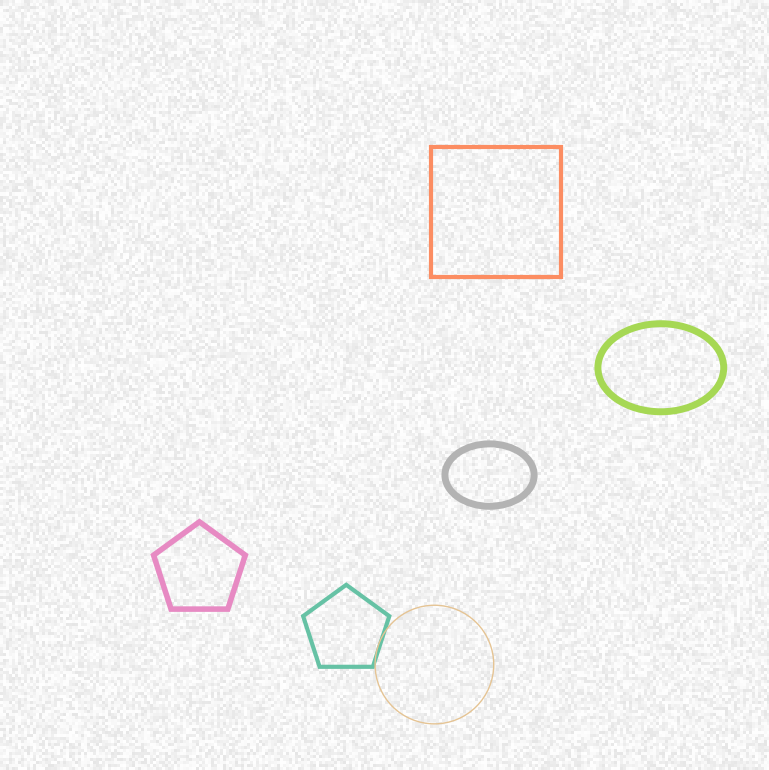[{"shape": "pentagon", "thickness": 1.5, "radius": 0.29, "center": [0.45, 0.182]}, {"shape": "square", "thickness": 1.5, "radius": 0.42, "center": [0.645, 0.724]}, {"shape": "pentagon", "thickness": 2, "radius": 0.31, "center": [0.259, 0.26]}, {"shape": "oval", "thickness": 2.5, "radius": 0.41, "center": [0.858, 0.522]}, {"shape": "circle", "thickness": 0.5, "radius": 0.39, "center": [0.564, 0.137]}, {"shape": "oval", "thickness": 2.5, "radius": 0.29, "center": [0.636, 0.383]}]